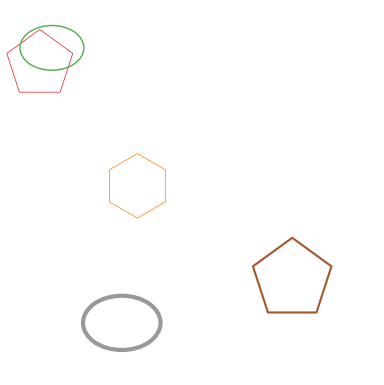[{"shape": "pentagon", "thickness": 0.5, "radius": 0.45, "center": [0.103, 0.833]}, {"shape": "oval", "thickness": 1, "radius": 0.41, "center": [0.135, 0.876]}, {"shape": "hexagon", "thickness": 0.5, "radius": 0.42, "center": [0.357, 0.517]}, {"shape": "pentagon", "thickness": 1.5, "radius": 0.54, "center": [0.759, 0.275]}, {"shape": "oval", "thickness": 3, "radius": 0.5, "center": [0.316, 0.161]}]